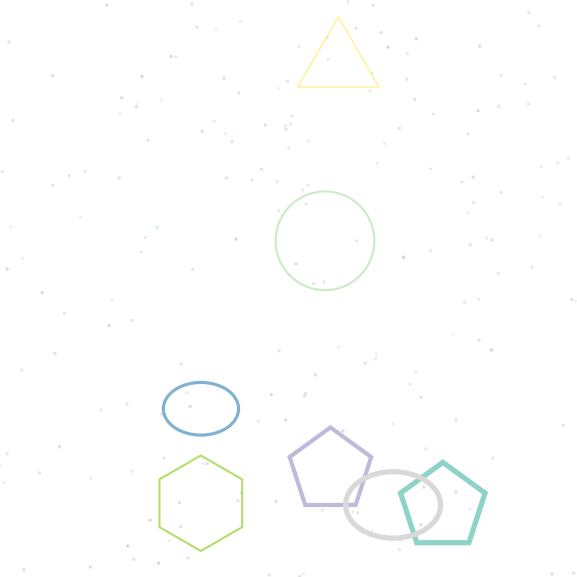[{"shape": "pentagon", "thickness": 2.5, "radius": 0.38, "center": [0.767, 0.122]}, {"shape": "pentagon", "thickness": 2, "radius": 0.37, "center": [0.572, 0.185]}, {"shape": "oval", "thickness": 1.5, "radius": 0.33, "center": [0.348, 0.291]}, {"shape": "hexagon", "thickness": 1, "radius": 0.41, "center": [0.348, 0.128]}, {"shape": "oval", "thickness": 2.5, "radius": 0.41, "center": [0.681, 0.125]}, {"shape": "circle", "thickness": 1, "radius": 0.43, "center": [0.563, 0.582]}, {"shape": "triangle", "thickness": 0.5, "radius": 0.41, "center": [0.586, 0.889]}]